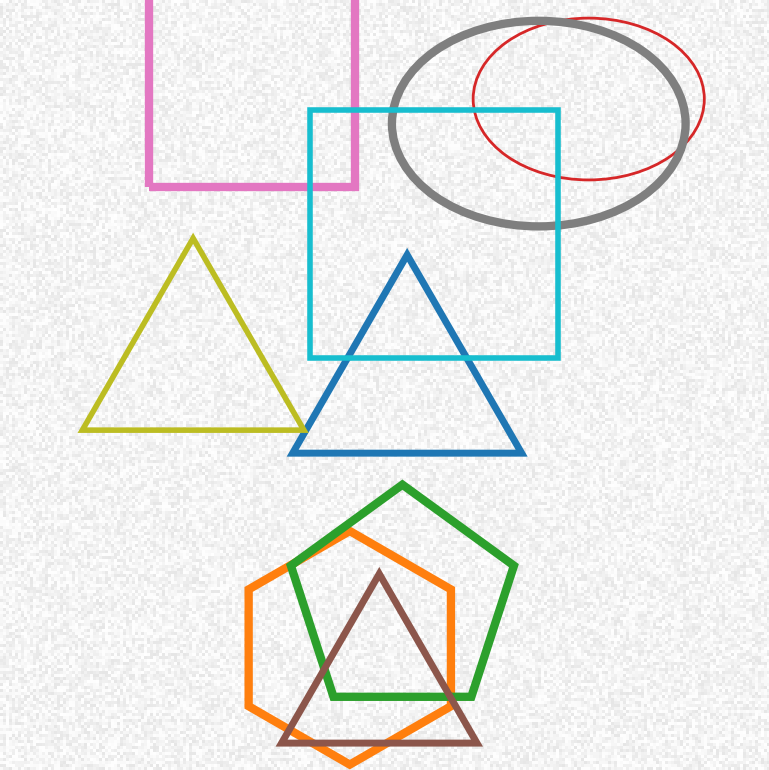[{"shape": "triangle", "thickness": 2.5, "radius": 0.86, "center": [0.529, 0.497]}, {"shape": "hexagon", "thickness": 3, "radius": 0.76, "center": [0.454, 0.159]}, {"shape": "pentagon", "thickness": 3, "radius": 0.76, "center": [0.523, 0.218]}, {"shape": "oval", "thickness": 1, "radius": 0.75, "center": [0.765, 0.871]}, {"shape": "triangle", "thickness": 2.5, "radius": 0.73, "center": [0.493, 0.108]}, {"shape": "square", "thickness": 3, "radius": 0.67, "center": [0.327, 0.891]}, {"shape": "oval", "thickness": 3, "radius": 0.95, "center": [0.7, 0.839]}, {"shape": "triangle", "thickness": 2, "radius": 0.83, "center": [0.251, 0.524]}, {"shape": "square", "thickness": 2, "radius": 0.81, "center": [0.564, 0.697]}]